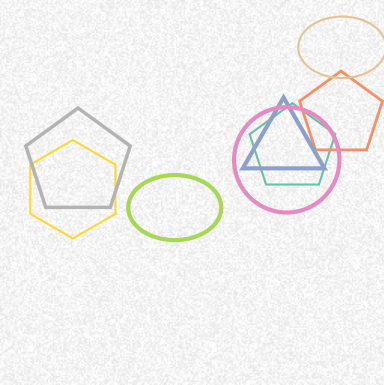[{"shape": "pentagon", "thickness": 1.5, "radius": 0.58, "center": [0.76, 0.615]}, {"shape": "pentagon", "thickness": 2, "radius": 0.57, "center": [0.886, 0.702]}, {"shape": "triangle", "thickness": 3, "radius": 0.61, "center": [0.737, 0.624]}, {"shape": "circle", "thickness": 3, "radius": 0.68, "center": [0.745, 0.585]}, {"shape": "oval", "thickness": 3, "radius": 0.6, "center": [0.454, 0.461]}, {"shape": "hexagon", "thickness": 1.5, "radius": 0.64, "center": [0.189, 0.508]}, {"shape": "oval", "thickness": 1.5, "radius": 0.57, "center": [0.889, 0.877]}, {"shape": "pentagon", "thickness": 2.5, "radius": 0.71, "center": [0.203, 0.577]}]